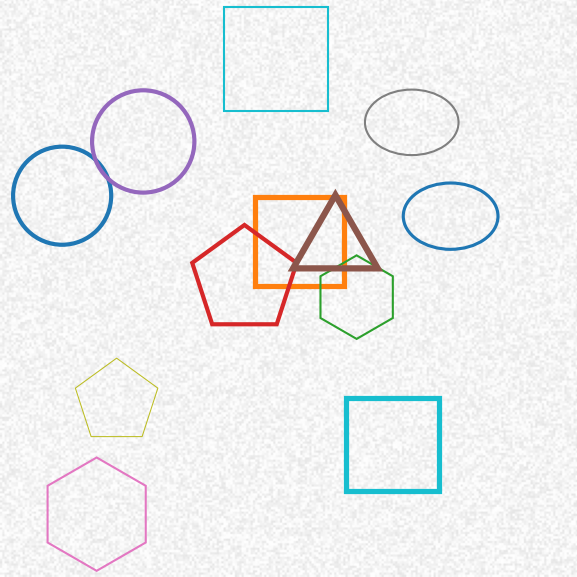[{"shape": "oval", "thickness": 1.5, "radius": 0.41, "center": [0.78, 0.625]}, {"shape": "circle", "thickness": 2, "radius": 0.42, "center": [0.108, 0.66]}, {"shape": "square", "thickness": 2.5, "radius": 0.39, "center": [0.519, 0.581]}, {"shape": "hexagon", "thickness": 1, "radius": 0.36, "center": [0.618, 0.485]}, {"shape": "pentagon", "thickness": 2, "radius": 0.48, "center": [0.423, 0.515]}, {"shape": "circle", "thickness": 2, "radius": 0.44, "center": [0.248, 0.754]}, {"shape": "triangle", "thickness": 3, "radius": 0.42, "center": [0.581, 0.577]}, {"shape": "hexagon", "thickness": 1, "radius": 0.49, "center": [0.167, 0.109]}, {"shape": "oval", "thickness": 1, "radius": 0.41, "center": [0.713, 0.787]}, {"shape": "pentagon", "thickness": 0.5, "radius": 0.38, "center": [0.202, 0.304]}, {"shape": "square", "thickness": 2.5, "radius": 0.4, "center": [0.679, 0.229]}, {"shape": "square", "thickness": 1, "radius": 0.45, "center": [0.478, 0.897]}]